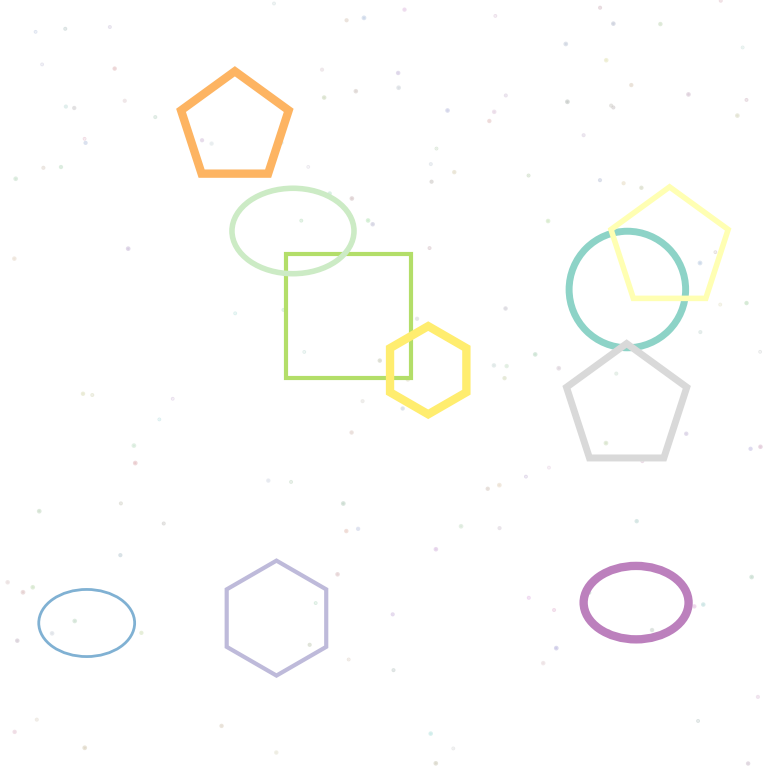[{"shape": "circle", "thickness": 2.5, "radius": 0.38, "center": [0.815, 0.624]}, {"shape": "pentagon", "thickness": 2, "radius": 0.4, "center": [0.87, 0.677]}, {"shape": "hexagon", "thickness": 1.5, "radius": 0.37, "center": [0.359, 0.197]}, {"shape": "oval", "thickness": 1, "radius": 0.31, "center": [0.113, 0.191]}, {"shape": "pentagon", "thickness": 3, "radius": 0.37, "center": [0.305, 0.834]}, {"shape": "square", "thickness": 1.5, "radius": 0.4, "center": [0.453, 0.589]}, {"shape": "pentagon", "thickness": 2.5, "radius": 0.41, "center": [0.814, 0.472]}, {"shape": "oval", "thickness": 3, "radius": 0.34, "center": [0.826, 0.217]}, {"shape": "oval", "thickness": 2, "radius": 0.4, "center": [0.381, 0.7]}, {"shape": "hexagon", "thickness": 3, "radius": 0.29, "center": [0.556, 0.519]}]